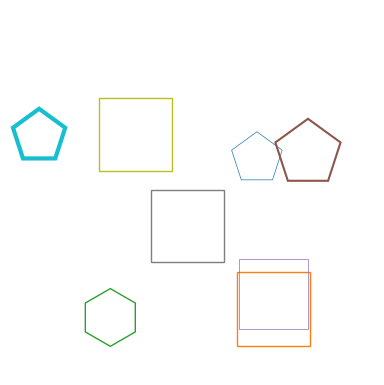[{"shape": "pentagon", "thickness": 0.5, "radius": 0.35, "center": [0.667, 0.589]}, {"shape": "square", "thickness": 1, "radius": 0.48, "center": [0.71, 0.198]}, {"shape": "hexagon", "thickness": 1, "radius": 0.37, "center": [0.287, 0.175]}, {"shape": "square", "thickness": 0.5, "radius": 0.45, "center": [0.71, 0.236]}, {"shape": "pentagon", "thickness": 1.5, "radius": 0.45, "center": [0.8, 0.602]}, {"shape": "square", "thickness": 1, "radius": 0.47, "center": [0.487, 0.412]}, {"shape": "square", "thickness": 1, "radius": 0.47, "center": [0.352, 0.652]}, {"shape": "pentagon", "thickness": 3, "radius": 0.36, "center": [0.102, 0.646]}]